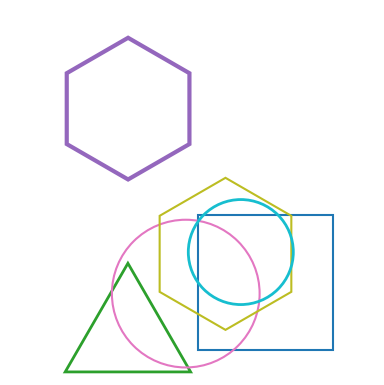[{"shape": "square", "thickness": 1.5, "radius": 0.88, "center": [0.69, 0.266]}, {"shape": "triangle", "thickness": 2, "radius": 0.94, "center": [0.332, 0.128]}, {"shape": "hexagon", "thickness": 3, "radius": 0.92, "center": [0.333, 0.718]}, {"shape": "circle", "thickness": 1.5, "radius": 0.96, "center": [0.482, 0.237]}, {"shape": "hexagon", "thickness": 1.5, "radius": 0.99, "center": [0.586, 0.341]}, {"shape": "circle", "thickness": 2, "radius": 0.68, "center": [0.625, 0.345]}]